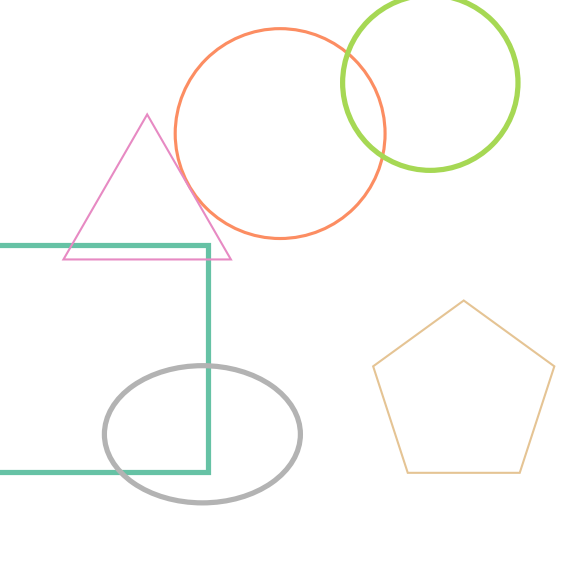[{"shape": "square", "thickness": 2.5, "radius": 0.98, "center": [0.163, 0.379]}, {"shape": "circle", "thickness": 1.5, "radius": 0.91, "center": [0.485, 0.768]}, {"shape": "triangle", "thickness": 1, "radius": 0.84, "center": [0.255, 0.634]}, {"shape": "circle", "thickness": 2.5, "radius": 0.76, "center": [0.745, 0.856]}, {"shape": "pentagon", "thickness": 1, "radius": 0.82, "center": [0.803, 0.314]}, {"shape": "oval", "thickness": 2.5, "radius": 0.85, "center": [0.35, 0.247]}]